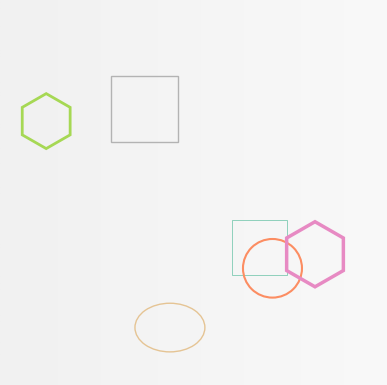[{"shape": "square", "thickness": 0.5, "radius": 0.36, "center": [0.67, 0.358]}, {"shape": "circle", "thickness": 1.5, "radius": 0.38, "center": [0.703, 0.303]}, {"shape": "hexagon", "thickness": 2.5, "radius": 0.42, "center": [0.813, 0.34]}, {"shape": "hexagon", "thickness": 2, "radius": 0.36, "center": [0.119, 0.685]}, {"shape": "oval", "thickness": 1, "radius": 0.45, "center": [0.439, 0.149]}, {"shape": "square", "thickness": 1, "radius": 0.43, "center": [0.372, 0.718]}]